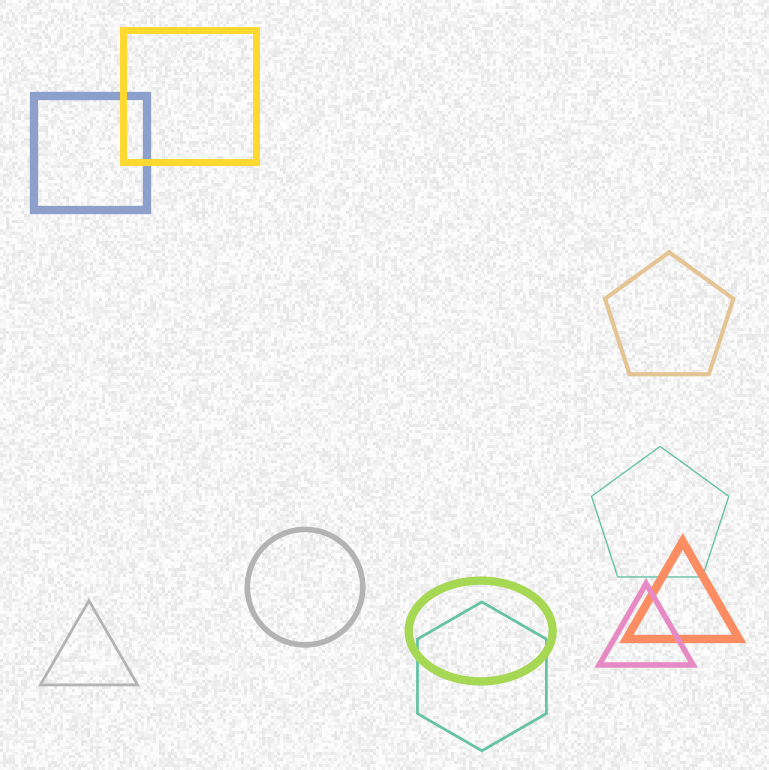[{"shape": "hexagon", "thickness": 1, "radius": 0.48, "center": [0.626, 0.122]}, {"shape": "pentagon", "thickness": 0.5, "radius": 0.47, "center": [0.857, 0.327]}, {"shape": "triangle", "thickness": 3, "radius": 0.42, "center": [0.887, 0.212]}, {"shape": "square", "thickness": 3, "radius": 0.37, "center": [0.118, 0.801]}, {"shape": "triangle", "thickness": 2, "radius": 0.35, "center": [0.839, 0.172]}, {"shape": "oval", "thickness": 3, "radius": 0.47, "center": [0.624, 0.181]}, {"shape": "square", "thickness": 2.5, "radius": 0.43, "center": [0.246, 0.875]}, {"shape": "pentagon", "thickness": 1.5, "radius": 0.44, "center": [0.869, 0.585]}, {"shape": "triangle", "thickness": 1, "radius": 0.36, "center": [0.116, 0.147]}, {"shape": "circle", "thickness": 2, "radius": 0.37, "center": [0.396, 0.237]}]